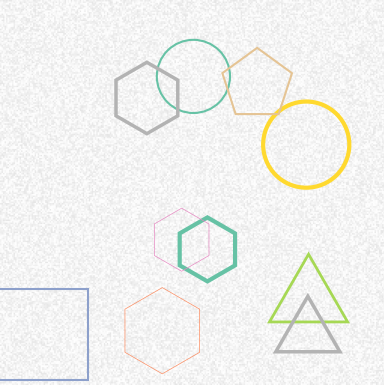[{"shape": "circle", "thickness": 1.5, "radius": 0.48, "center": [0.502, 0.802]}, {"shape": "hexagon", "thickness": 3, "radius": 0.42, "center": [0.539, 0.352]}, {"shape": "hexagon", "thickness": 0.5, "radius": 0.56, "center": [0.422, 0.141]}, {"shape": "square", "thickness": 1.5, "radius": 0.59, "center": [0.112, 0.131]}, {"shape": "hexagon", "thickness": 0.5, "radius": 0.41, "center": [0.472, 0.377]}, {"shape": "triangle", "thickness": 2, "radius": 0.59, "center": [0.801, 0.222]}, {"shape": "circle", "thickness": 3, "radius": 0.56, "center": [0.795, 0.624]}, {"shape": "pentagon", "thickness": 1.5, "radius": 0.48, "center": [0.668, 0.781]}, {"shape": "hexagon", "thickness": 2.5, "radius": 0.46, "center": [0.382, 0.746]}, {"shape": "triangle", "thickness": 2.5, "radius": 0.48, "center": [0.8, 0.134]}]